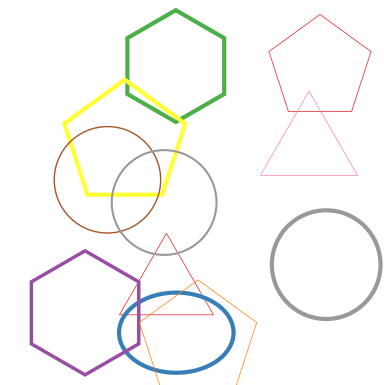[{"shape": "pentagon", "thickness": 0.5, "radius": 0.7, "center": [0.831, 0.823]}, {"shape": "triangle", "thickness": 0.5, "radius": 0.71, "center": [0.432, 0.253]}, {"shape": "oval", "thickness": 3, "radius": 0.74, "center": [0.458, 0.136]}, {"shape": "hexagon", "thickness": 3, "radius": 0.73, "center": [0.457, 0.828]}, {"shape": "hexagon", "thickness": 2.5, "radius": 0.81, "center": [0.221, 0.187]}, {"shape": "pentagon", "thickness": 0.5, "radius": 0.8, "center": [0.514, 0.113]}, {"shape": "pentagon", "thickness": 3, "radius": 0.83, "center": [0.324, 0.628]}, {"shape": "circle", "thickness": 1, "radius": 0.69, "center": [0.279, 0.533]}, {"shape": "triangle", "thickness": 0.5, "radius": 0.73, "center": [0.803, 0.617]}, {"shape": "circle", "thickness": 3, "radius": 0.71, "center": [0.847, 0.313]}, {"shape": "circle", "thickness": 1.5, "radius": 0.68, "center": [0.426, 0.474]}]